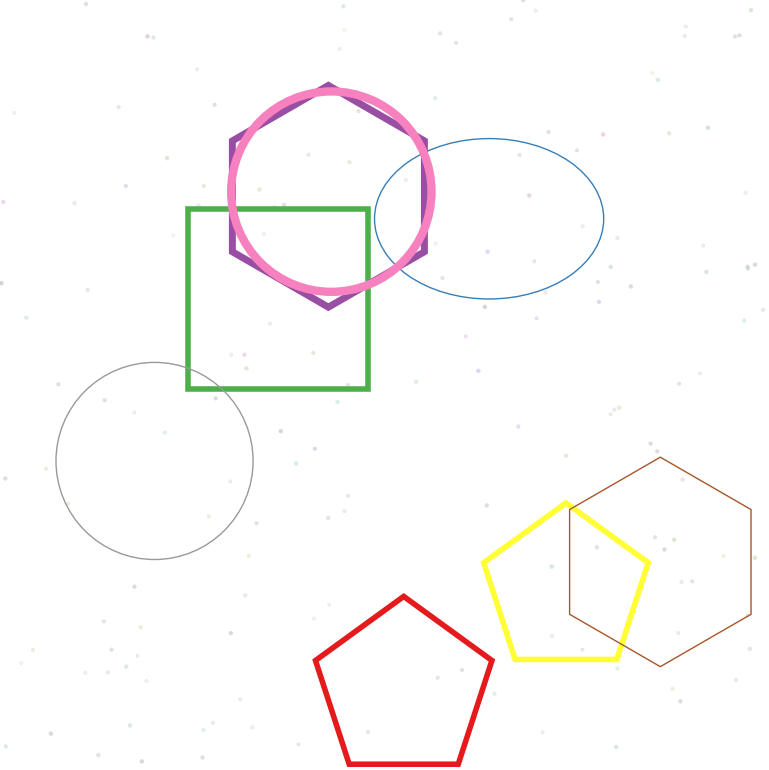[{"shape": "pentagon", "thickness": 2, "radius": 0.6, "center": [0.524, 0.105]}, {"shape": "oval", "thickness": 0.5, "radius": 0.74, "center": [0.635, 0.716]}, {"shape": "square", "thickness": 2, "radius": 0.59, "center": [0.361, 0.612]}, {"shape": "hexagon", "thickness": 2.5, "radius": 0.72, "center": [0.426, 0.745]}, {"shape": "pentagon", "thickness": 2, "radius": 0.56, "center": [0.735, 0.234]}, {"shape": "hexagon", "thickness": 0.5, "radius": 0.68, "center": [0.858, 0.27]}, {"shape": "circle", "thickness": 3, "radius": 0.65, "center": [0.43, 0.751]}, {"shape": "circle", "thickness": 0.5, "radius": 0.64, "center": [0.201, 0.401]}]